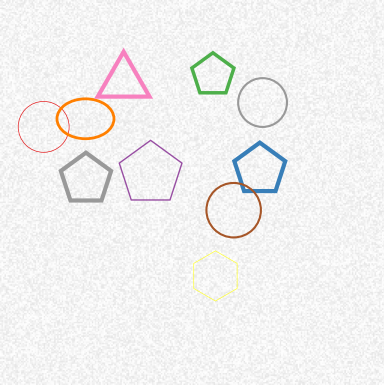[{"shape": "circle", "thickness": 0.5, "radius": 0.33, "center": [0.113, 0.67]}, {"shape": "pentagon", "thickness": 3, "radius": 0.35, "center": [0.675, 0.56]}, {"shape": "pentagon", "thickness": 2.5, "radius": 0.29, "center": [0.553, 0.805]}, {"shape": "pentagon", "thickness": 1, "radius": 0.43, "center": [0.391, 0.55]}, {"shape": "oval", "thickness": 2, "radius": 0.37, "center": [0.222, 0.691]}, {"shape": "hexagon", "thickness": 0.5, "radius": 0.33, "center": [0.56, 0.283]}, {"shape": "circle", "thickness": 1.5, "radius": 0.35, "center": [0.607, 0.454]}, {"shape": "triangle", "thickness": 3, "radius": 0.39, "center": [0.321, 0.788]}, {"shape": "circle", "thickness": 1.5, "radius": 0.32, "center": [0.682, 0.734]}, {"shape": "pentagon", "thickness": 3, "radius": 0.34, "center": [0.223, 0.535]}]